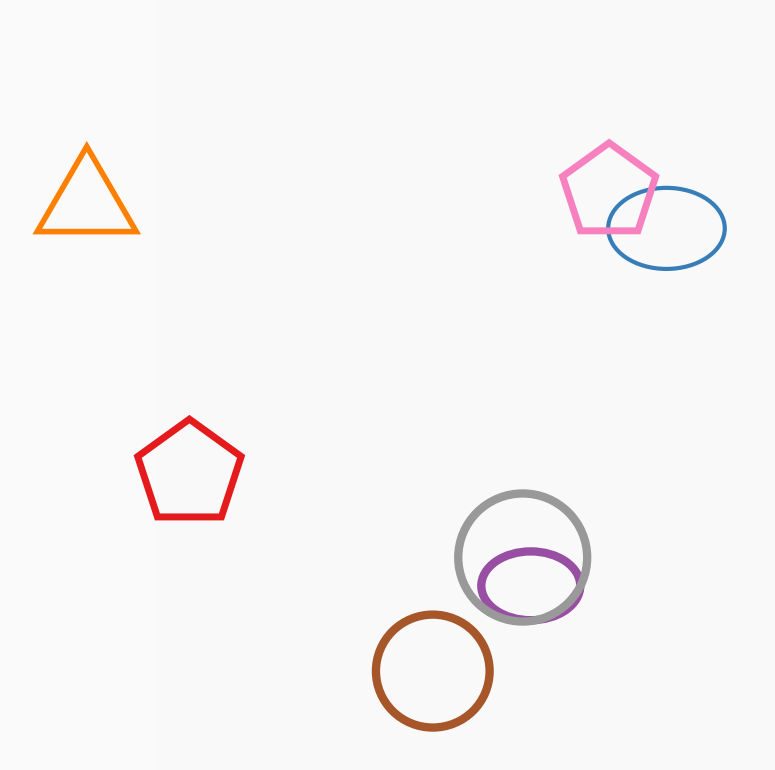[{"shape": "pentagon", "thickness": 2.5, "radius": 0.35, "center": [0.244, 0.385]}, {"shape": "oval", "thickness": 1.5, "radius": 0.38, "center": [0.86, 0.703]}, {"shape": "oval", "thickness": 3, "radius": 0.32, "center": [0.685, 0.239]}, {"shape": "triangle", "thickness": 2, "radius": 0.37, "center": [0.112, 0.736]}, {"shape": "circle", "thickness": 3, "radius": 0.37, "center": [0.558, 0.128]}, {"shape": "pentagon", "thickness": 2.5, "radius": 0.32, "center": [0.786, 0.751]}, {"shape": "circle", "thickness": 3, "radius": 0.42, "center": [0.674, 0.276]}]